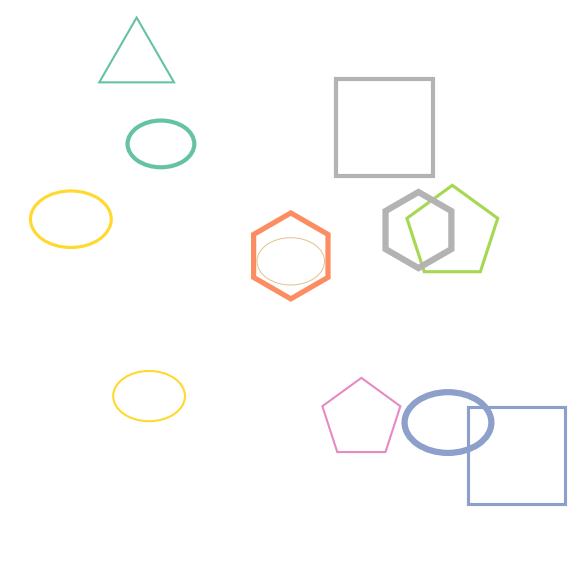[{"shape": "oval", "thickness": 2, "radius": 0.29, "center": [0.279, 0.75]}, {"shape": "triangle", "thickness": 1, "radius": 0.37, "center": [0.237, 0.894]}, {"shape": "hexagon", "thickness": 2.5, "radius": 0.37, "center": [0.504, 0.556]}, {"shape": "oval", "thickness": 3, "radius": 0.38, "center": [0.776, 0.267]}, {"shape": "square", "thickness": 1.5, "radius": 0.42, "center": [0.895, 0.21]}, {"shape": "pentagon", "thickness": 1, "radius": 0.36, "center": [0.626, 0.274]}, {"shape": "pentagon", "thickness": 1.5, "radius": 0.41, "center": [0.783, 0.596]}, {"shape": "oval", "thickness": 1.5, "radius": 0.35, "center": [0.123, 0.62]}, {"shape": "oval", "thickness": 1, "radius": 0.31, "center": [0.258, 0.313]}, {"shape": "oval", "thickness": 0.5, "radius": 0.29, "center": [0.504, 0.547]}, {"shape": "square", "thickness": 2, "radius": 0.42, "center": [0.666, 0.778]}, {"shape": "hexagon", "thickness": 3, "radius": 0.33, "center": [0.725, 0.601]}]